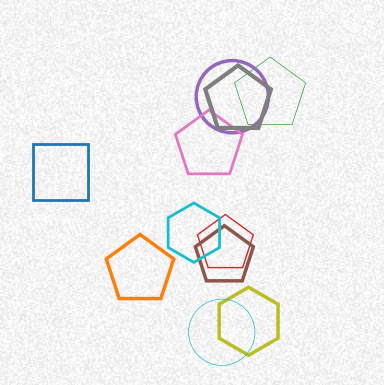[{"shape": "square", "thickness": 2, "radius": 0.36, "center": [0.157, 0.553]}, {"shape": "pentagon", "thickness": 2.5, "radius": 0.46, "center": [0.364, 0.299]}, {"shape": "pentagon", "thickness": 0.5, "radius": 0.49, "center": [0.701, 0.755]}, {"shape": "pentagon", "thickness": 1, "radius": 0.38, "center": [0.585, 0.367]}, {"shape": "circle", "thickness": 2.5, "radius": 0.47, "center": [0.603, 0.749]}, {"shape": "pentagon", "thickness": 2.5, "radius": 0.4, "center": [0.583, 0.335]}, {"shape": "pentagon", "thickness": 2, "radius": 0.46, "center": [0.543, 0.623]}, {"shape": "pentagon", "thickness": 3, "radius": 0.45, "center": [0.618, 0.74]}, {"shape": "hexagon", "thickness": 2.5, "radius": 0.44, "center": [0.646, 0.166]}, {"shape": "hexagon", "thickness": 2, "radius": 0.39, "center": [0.503, 0.396]}, {"shape": "circle", "thickness": 0.5, "radius": 0.43, "center": [0.576, 0.137]}]